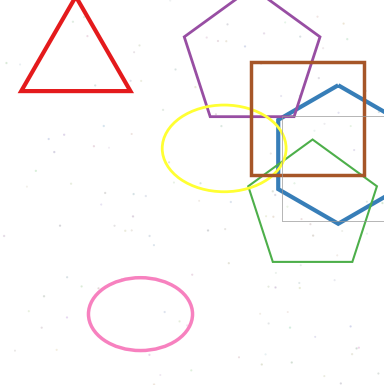[{"shape": "triangle", "thickness": 3, "radius": 0.82, "center": [0.197, 0.845]}, {"shape": "hexagon", "thickness": 3, "radius": 0.9, "center": [0.878, 0.599]}, {"shape": "pentagon", "thickness": 1.5, "radius": 0.88, "center": [0.812, 0.462]}, {"shape": "pentagon", "thickness": 2, "radius": 0.93, "center": [0.655, 0.847]}, {"shape": "oval", "thickness": 2, "radius": 0.8, "center": [0.582, 0.615]}, {"shape": "square", "thickness": 2.5, "radius": 0.74, "center": [0.799, 0.693]}, {"shape": "oval", "thickness": 2.5, "radius": 0.68, "center": [0.365, 0.184]}, {"shape": "square", "thickness": 0.5, "radius": 0.68, "center": [0.868, 0.563]}]